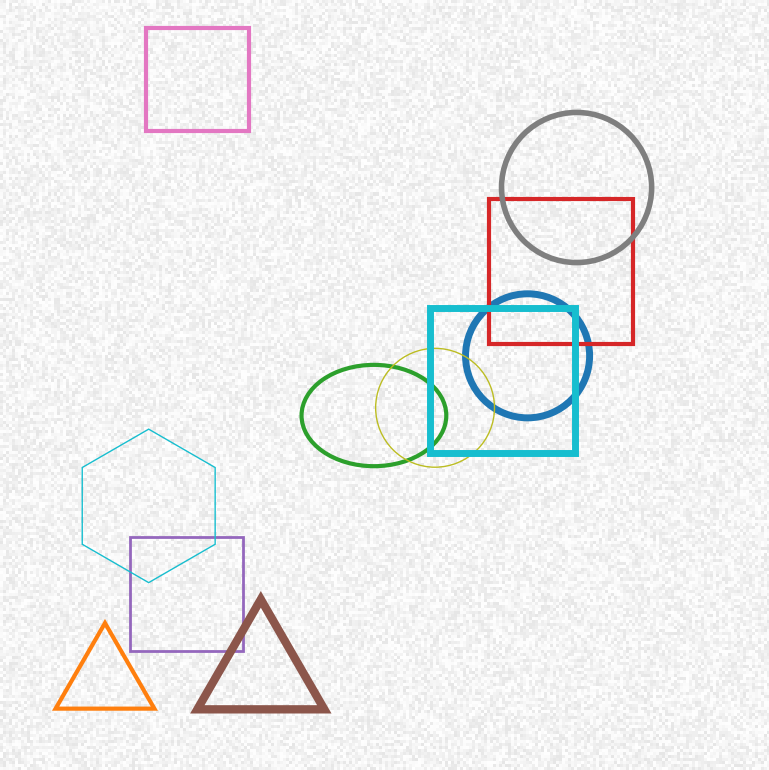[{"shape": "circle", "thickness": 2.5, "radius": 0.4, "center": [0.685, 0.538]}, {"shape": "triangle", "thickness": 1.5, "radius": 0.37, "center": [0.136, 0.117]}, {"shape": "oval", "thickness": 1.5, "radius": 0.47, "center": [0.486, 0.46]}, {"shape": "square", "thickness": 1.5, "radius": 0.47, "center": [0.728, 0.647]}, {"shape": "square", "thickness": 1, "radius": 0.37, "center": [0.242, 0.228]}, {"shape": "triangle", "thickness": 3, "radius": 0.48, "center": [0.339, 0.126]}, {"shape": "square", "thickness": 1.5, "radius": 0.34, "center": [0.257, 0.897]}, {"shape": "circle", "thickness": 2, "radius": 0.49, "center": [0.749, 0.756]}, {"shape": "circle", "thickness": 0.5, "radius": 0.39, "center": [0.565, 0.47]}, {"shape": "square", "thickness": 2.5, "radius": 0.47, "center": [0.653, 0.505]}, {"shape": "hexagon", "thickness": 0.5, "radius": 0.5, "center": [0.193, 0.343]}]